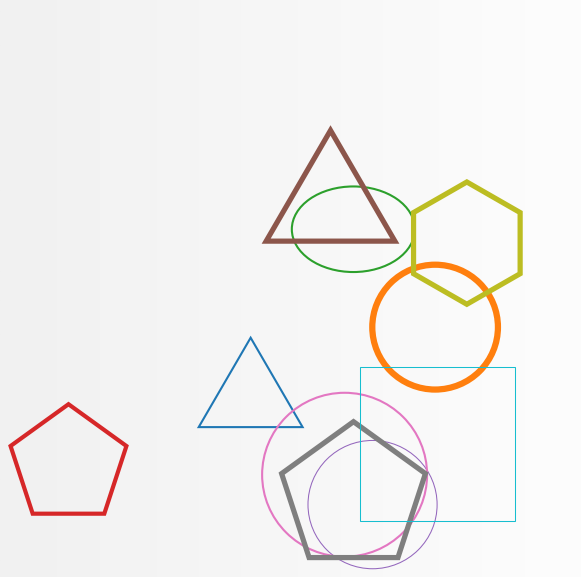[{"shape": "triangle", "thickness": 1, "radius": 0.52, "center": [0.431, 0.311]}, {"shape": "circle", "thickness": 3, "radius": 0.54, "center": [0.749, 0.433]}, {"shape": "oval", "thickness": 1, "radius": 0.53, "center": [0.608, 0.602]}, {"shape": "pentagon", "thickness": 2, "radius": 0.52, "center": [0.118, 0.194]}, {"shape": "circle", "thickness": 0.5, "radius": 0.56, "center": [0.641, 0.125]}, {"shape": "triangle", "thickness": 2.5, "radius": 0.64, "center": [0.569, 0.645]}, {"shape": "circle", "thickness": 1, "radius": 0.71, "center": [0.593, 0.177]}, {"shape": "pentagon", "thickness": 2.5, "radius": 0.65, "center": [0.608, 0.139]}, {"shape": "hexagon", "thickness": 2.5, "radius": 0.53, "center": [0.803, 0.578]}, {"shape": "square", "thickness": 0.5, "radius": 0.67, "center": [0.752, 0.23]}]